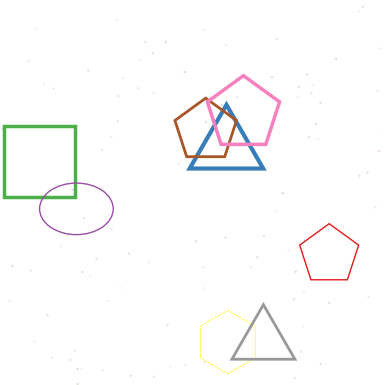[{"shape": "pentagon", "thickness": 1, "radius": 0.4, "center": [0.855, 0.338]}, {"shape": "triangle", "thickness": 3, "radius": 0.55, "center": [0.588, 0.617]}, {"shape": "square", "thickness": 2.5, "radius": 0.46, "center": [0.103, 0.58]}, {"shape": "oval", "thickness": 1, "radius": 0.48, "center": [0.198, 0.458]}, {"shape": "hexagon", "thickness": 0.5, "radius": 0.41, "center": [0.592, 0.111]}, {"shape": "pentagon", "thickness": 2, "radius": 0.42, "center": [0.534, 0.661]}, {"shape": "pentagon", "thickness": 2.5, "radius": 0.49, "center": [0.632, 0.705]}, {"shape": "triangle", "thickness": 2, "radius": 0.47, "center": [0.684, 0.114]}]